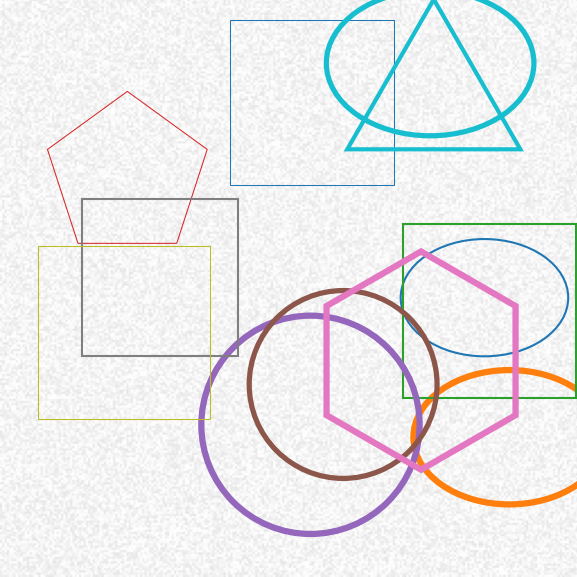[{"shape": "oval", "thickness": 1, "radius": 0.73, "center": [0.839, 0.484]}, {"shape": "square", "thickness": 0.5, "radius": 0.71, "center": [0.54, 0.821]}, {"shape": "oval", "thickness": 3, "radius": 0.83, "center": [0.882, 0.242]}, {"shape": "square", "thickness": 1, "radius": 0.75, "center": [0.847, 0.46]}, {"shape": "pentagon", "thickness": 0.5, "radius": 0.73, "center": [0.221, 0.695]}, {"shape": "circle", "thickness": 3, "radius": 0.95, "center": [0.538, 0.264]}, {"shape": "circle", "thickness": 2.5, "radius": 0.81, "center": [0.594, 0.333]}, {"shape": "hexagon", "thickness": 3, "radius": 0.94, "center": [0.729, 0.375]}, {"shape": "square", "thickness": 1, "radius": 0.68, "center": [0.277, 0.519]}, {"shape": "square", "thickness": 0.5, "radius": 0.74, "center": [0.215, 0.423]}, {"shape": "triangle", "thickness": 2, "radius": 0.87, "center": [0.751, 0.827]}, {"shape": "oval", "thickness": 2.5, "radius": 0.9, "center": [0.745, 0.89]}]